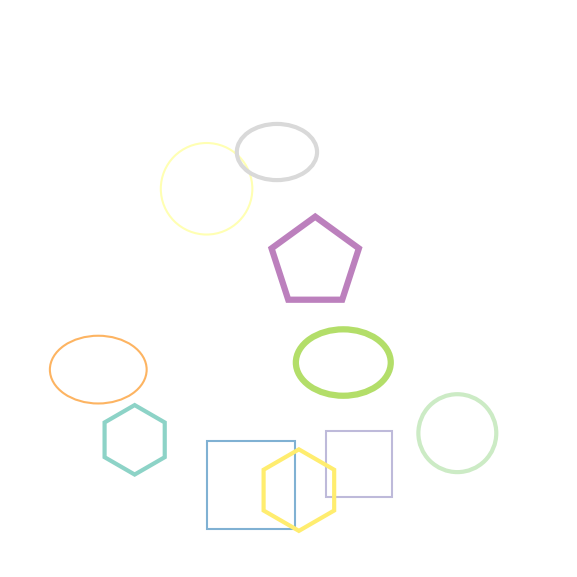[{"shape": "hexagon", "thickness": 2, "radius": 0.3, "center": [0.233, 0.238]}, {"shape": "circle", "thickness": 1, "radius": 0.4, "center": [0.358, 0.672]}, {"shape": "square", "thickness": 1, "radius": 0.29, "center": [0.622, 0.195]}, {"shape": "square", "thickness": 1, "radius": 0.38, "center": [0.434, 0.159]}, {"shape": "oval", "thickness": 1, "radius": 0.42, "center": [0.17, 0.359]}, {"shape": "oval", "thickness": 3, "radius": 0.41, "center": [0.594, 0.371]}, {"shape": "oval", "thickness": 2, "radius": 0.35, "center": [0.48, 0.736]}, {"shape": "pentagon", "thickness": 3, "radius": 0.4, "center": [0.546, 0.544]}, {"shape": "circle", "thickness": 2, "radius": 0.34, "center": [0.792, 0.249]}, {"shape": "hexagon", "thickness": 2, "radius": 0.35, "center": [0.518, 0.15]}]